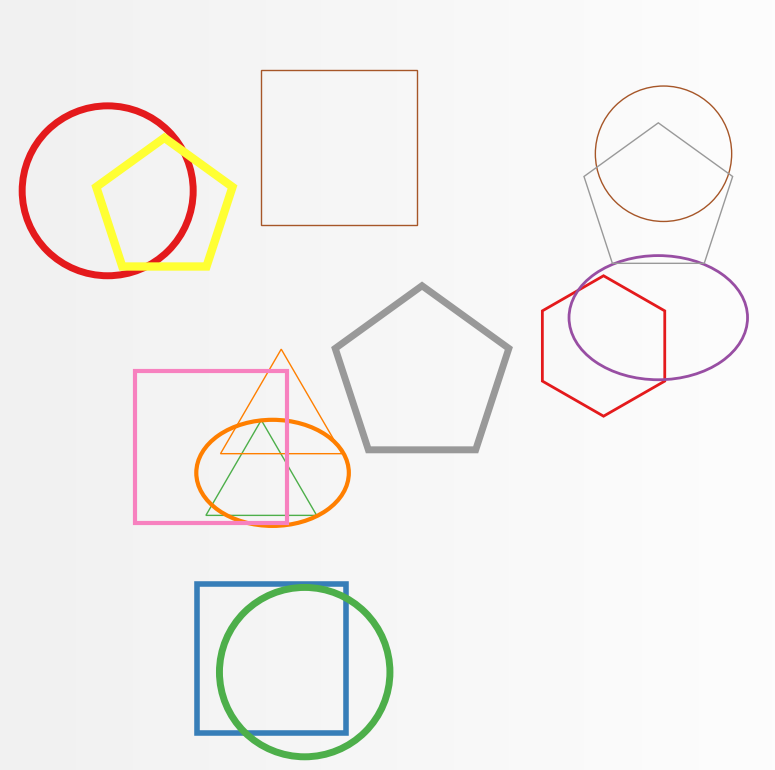[{"shape": "hexagon", "thickness": 1, "radius": 0.46, "center": [0.779, 0.551]}, {"shape": "circle", "thickness": 2.5, "radius": 0.55, "center": [0.139, 0.752]}, {"shape": "square", "thickness": 2, "radius": 0.48, "center": [0.35, 0.145]}, {"shape": "triangle", "thickness": 0.5, "radius": 0.41, "center": [0.337, 0.372]}, {"shape": "circle", "thickness": 2.5, "radius": 0.55, "center": [0.393, 0.127]}, {"shape": "oval", "thickness": 1, "radius": 0.58, "center": [0.849, 0.587]}, {"shape": "triangle", "thickness": 0.5, "radius": 0.45, "center": [0.363, 0.456]}, {"shape": "oval", "thickness": 1.5, "radius": 0.49, "center": [0.352, 0.386]}, {"shape": "pentagon", "thickness": 3, "radius": 0.46, "center": [0.212, 0.729]}, {"shape": "square", "thickness": 0.5, "radius": 0.5, "center": [0.438, 0.808]}, {"shape": "circle", "thickness": 0.5, "radius": 0.44, "center": [0.856, 0.8]}, {"shape": "square", "thickness": 1.5, "radius": 0.49, "center": [0.272, 0.42]}, {"shape": "pentagon", "thickness": 2.5, "radius": 0.59, "center": [0.545, 0.511]}, {"shape": "pentagon", "thickness": 0.5, "radius": 0.5, "center": [0.849, 0.74]}]